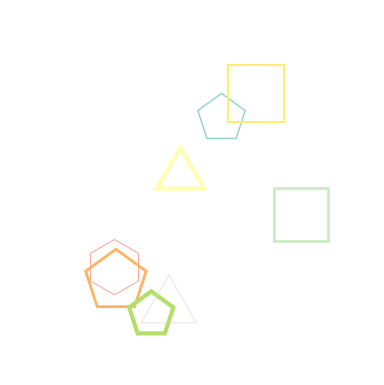[{"shape": "pentagon", "thickness": 1, "radius": 0.32, "center": [0.575, 0.693]}, {"shape": "triangle", "thickness": 3, "radius": 0.36, "center": [0.469, 0.546]}, {"shape": "hexagon", "thickness": 0.5, "radius": 0.36, "center": [0.297, 0.306]}, {"shape": "pentagon", "thickness": 2, "radius": 0.41, "center": [0.301, 0.27]}, {"shape": "pentagon", "thickness": 3, "radius": 0.3, "center": [0.393, 0.183]}, {"shape": "triangle", "thickness": 0.5, "radius": 0.41, "center": [0.438, 0.203]}, {"shape": "square", "thickness": 2, "radius": 0.35, "center": [0.782, 0.443]}, {"shape": "square", "thickness": 1.5, "radius": 0.37, "center": [0.665, 0.757]}]